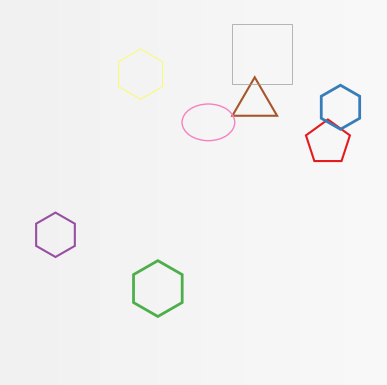[{"shape": "pentagon", "thickness": 1.5, "radius": 0.3, "center": [0.846, 0.63]}, {"shape": "hexagon", "thickness": 2, "radius": 0.29, "center": [0.879, 0.721]}, {"shape": "hexagon", "thickness": 2, "radius": 0.36, "center": [0.407, 0.25]}, {"shape": "hexagon", "thickness": 1.5, "radius": 0.29, "center": [0.143, 0.39]}, {"shape": "hexagon", "thickness": 0.5, "radius": 0.33, "center": [0.363, 0.807]}, {"shape": "triangle", "thickness": 1.5, "radius": 0.33, "center": [0.657, 0.733]}, {"shape": "oval", "thickness": 1, "radius": 0.34, "center": [0.538, 0.682]}, {"shape": "square", "thickness": 0.5, "radius": 0.39, "center": [0.675, 0.86]}]